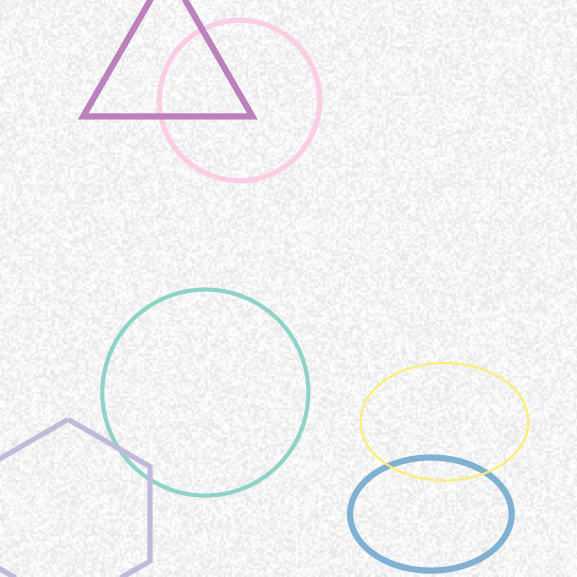[{"shape": "circle", "thickness": 2, "radius": 0.89, "center": [0.356, 0.319]}, {"shape": "hexagon", "thickness": 2.5, "radius": 0.82, "center": [0.118, 0.109]}, {"shape": "oval", "thickness": 3, "radius": 0.7, "center": [0.746, 0.109]}, {"shape": "circle", "thickness": 2.5, "radius": 0.69, "center": [0.415, 0.825]}, {"shape": "triangle", "thickness": 3, "radius": 0.85, "center": [0.291, 0.882]}, {"shape": "oval", "thickness": 1, "radius": 0.73, "center": [0.77, 0.269]}]